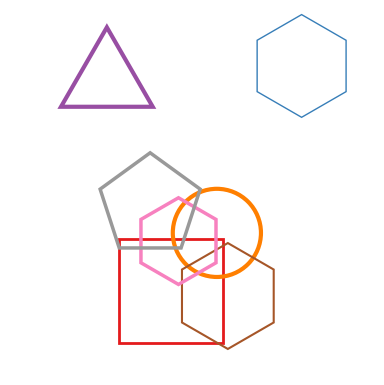[{"shape": "square", "thickness": 2, "radius": 0.68, "center": [0.444, 0.244]}, {"shape": "hexagon", "thickness": 1, "radius": 0.67, "center": [0.783, 0.829]}, {"shape": "triangle", "thickness": 3, "radius": 0.69, "center": [0.278, 0.791]}, {"shape": "circle", "thickness": 3, "radius": 0.57, "center": [0.563, 0.395]}, {"shape": "hexagon", "thickness": 1.5, "radius": 0.69, "center": [0.592, 0.231]}, {"shape": "hexagon", "thickness": 2.5, "radius": 0.56, "center": [0.464, 0.374]}, {"shape": "pentagon", "thickness": 2.5, "radius": 0.68, "center": [0.39, 0.466]}]